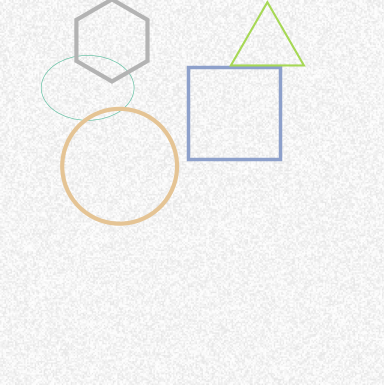[{"shape": "oval", "thickness": 0.5, "radius": 0.6, "center": [0.228, 0.772]}, {"shape": "square", "thickness": 2.5, "radius": 0.6, "center": [0.608, 0.706]}, {"shape": "triangle", "thickness": 1.5, "radius": 0.55, "center": [0.695, 0.885]}, {"shape": "circle", "thickness": 3, "radius": 0.75, "center": [0.311, 0.568]}, {"shape": "hexagon", "thickness": 3, "radius": 0.53, "center": [0.291, 0.895]}]